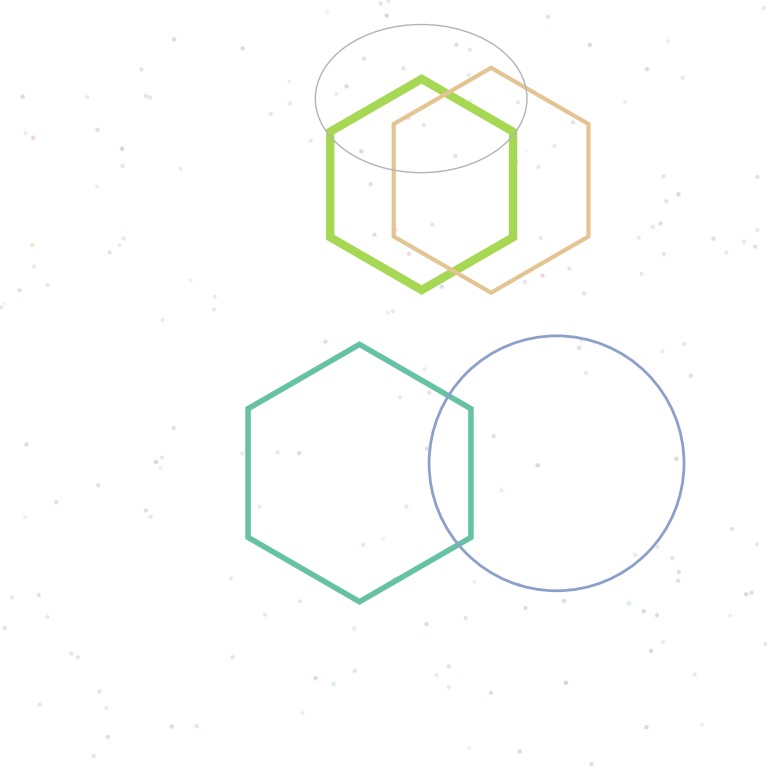[{"shape": "hexagon", "thickness": 2, "radius": 0.84, "center": [0.467, 0.386]}, {"shape": "circle", "thickness": 1, "radius": 0.83, "center": [0.723, 0.398]}, {"shape": "hexagon", "thickness": 3, "radius": 0.69, "center": [0.548, 0.76]}, {"shape": "hexagon", "thickness": 1.5, "radius": 0.73, "center": [0.638, 0.766]}, {"shape": "oval", "thickness": 0.5, "radius": 0.69, "center": [0.547, 0.872]}]